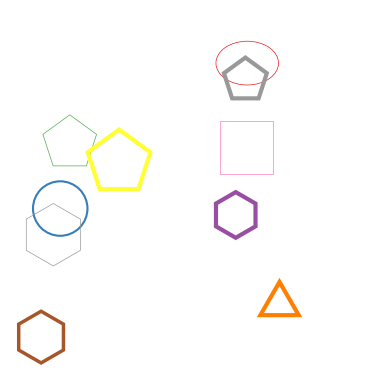[{"shape": "oval", "thickness": 0.5, "radius": 0.41, "center": [0.642, 0.836]}, {"shape": "circle", "thickness": 1.5, "radius": 0.35, "center": [0.156, 0.458]}, {"shape": "pentagon", "thickness": 0.5, "radius": 0.37, "center": [0.181, 0.628]}, {"shape": "hexagon", "thickness": 3, "radius": 0.3, "center": [0.612, 0.442]}, {"shape": "triangle", "thickness": 3, "radius": 0.29, "center": [0.726, 0.21]}, {"shape": "pentagon", "thickness": 3, "radius": 0.43, "center": [0.309, 0.578]}, {"shape": "hexagon", "thickness": 2.5, "radius": 0.34, "center": [0.107, 0.124]}, {"shape": "square", "thickness": 0.5, "radius": 0.34, "center": [0.64, 0.616]}, {"shape": "hexagon", "thickness": 0.5, "radius": 0.41, "center": [0.139, 0.39]}, {"shape": "pentagon", "thickness": 3, "radius": 0.29, "center": [0.637, 0.792]}]